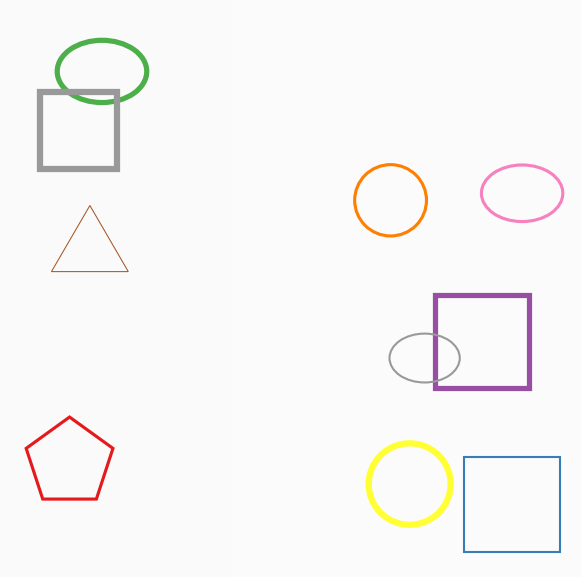[{"shape": "pentagon", "thickness": 1.5, "radius": 0.39, "center": [0.12, 0.198]}, {"shape": "square", "thickness": 1, "radius": 0.41, "center": [0.88, 0.126]}, {"shape": "oval", "thickness": 2.5, "radius": 0.39, "center": [0.175, 0.875]}, {"shape": "square", "thickness": 2.5, "radius": 0.4, "center": [0.829, 0.408]}, {"shape": "circle", "thickness": 1.5, "radius": 0.31, "center": [0.672, 0.652]}, {"shape": "circle", "thickness": 3, "radius": 0.35, "center": [0.705, 0.161]}, {"shape": "triangle", "thickness": 0.5, "radius": 0.38, "center": [0.155, 0.567]}, {"shape": "oval", "thickness": 1.5, "radius": 0.35, "center": [0.898, 0.664]}, {"shape": "oval", "thickness": 1, "radius": 0.3, "center": [0.731, 0.379]}, {"shape": "square", "thickness": 3, "radius": 0.33, "center": [0.135, 0.774]}]